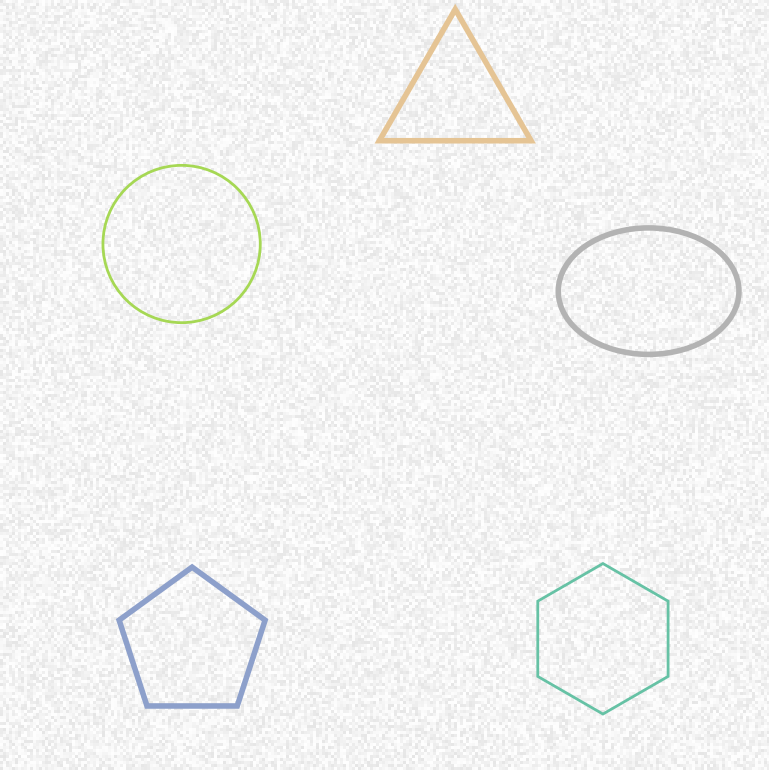[{"shape": "hexagon", "thickness": 1, "radius": 0.49, "center": [0.783, 0.17]}, {"shape": "pentagon", "thickness": 2, "radius": 0.5, "center": [0.249, 0.164]}, {"shape": "circle", "thickness": 1, "radius": 0.51, "center": [0.236, 0.683]}, {"shape": "triangle", "thickness": 2, "radius": 0.57, "center": [0.591, 0.874]}, {"shape": "oval", "thickness": 2, "radius": 0.59, "center": [0.842, 0.622]}]